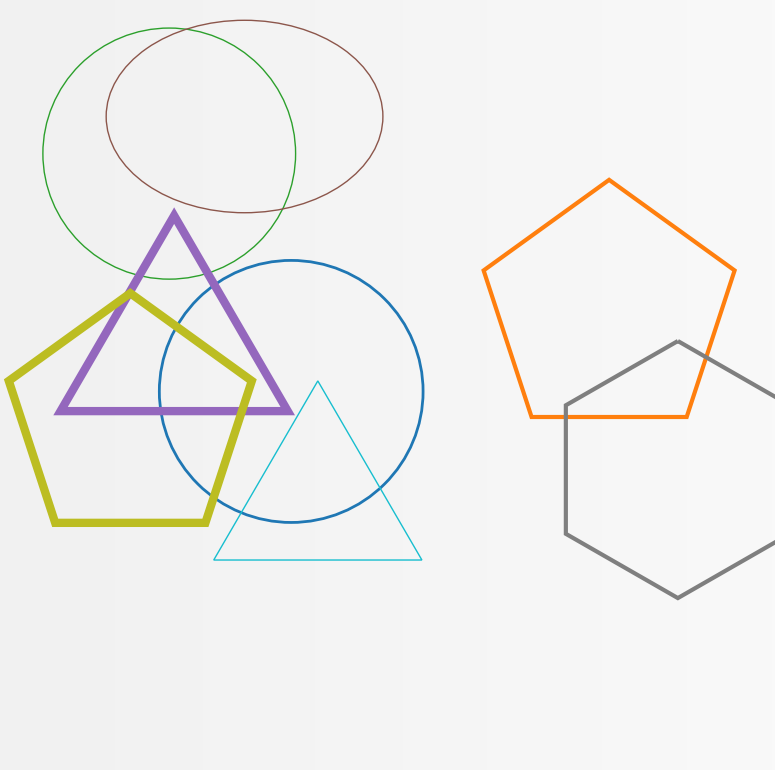[{"shape": "circle", "thickness": 1, "radius": 0.85, "center": [0.376, 0.492]}, {"shape": "pentagon", "thickness": 1.5, "radius": 0.85, "center": [0.786, 0.596]}, {"shape": "circle", "thickness": 0.5, "radius": 0.82, "center": [0.218, 0.801]}, {"shape": "triangle", "thickness": 3, "radius": 0.85, "center": [0.225, 0.551]}, {"shape": "oval", "thickness": 0.5, "radius": 0.89, "center": [0.316, 0.849]}, {"shape": "hexagon", "thickness": 1.5, "radius": 0.83, "center": [0.875, 0.39]}, {"shape": "pentagon", "thickness": 3, "radius": 0.82, "center": [0.168, 0.454]}, {"shape": "triangle", "thickness": 0.5, "radius": 0.78, "center": [0.41, 0.35]}]